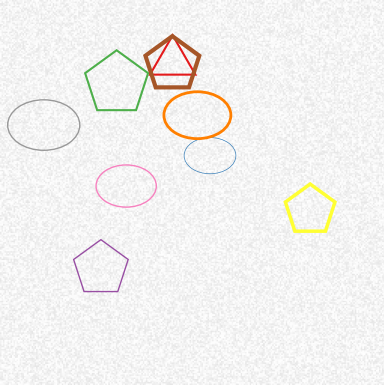[{"shape": "triangle", "thickness": 1.5, "radius": 0.34, "center": [0.449, 0.84]}, {"shape": "oval", "thickness": 0.5, "radius": 0.34, "center": [0.545, 0.596]}, {"shape": "pentagon", "thickness": 1.5, "radius": 0.43, "center": [0.303, 0.783]}, {"shape": "pentagon", "thickness": 1, "radius": 0.37, "center": [0.262, 0.303]}, {"shape": "oval", "thickness": 2, "radius": 0.44, "center": [0.513, 0.701]}, {"shape": "pentagon", "thickness": 2.5, "radius": 0.34, "center": [0.806, 0.454]}, {"shape": "pentagon", "thickness": 3, "radius": 0.37, "center": [0.448, 0.833]}, {"shape": "oval", "thickness": 1, "radius": 0.39, "center": [0.328, 0.517]}, {"shape": "oval", "thickness": 1, "radius": 0.47, "center": [0.114, 0.675]}]